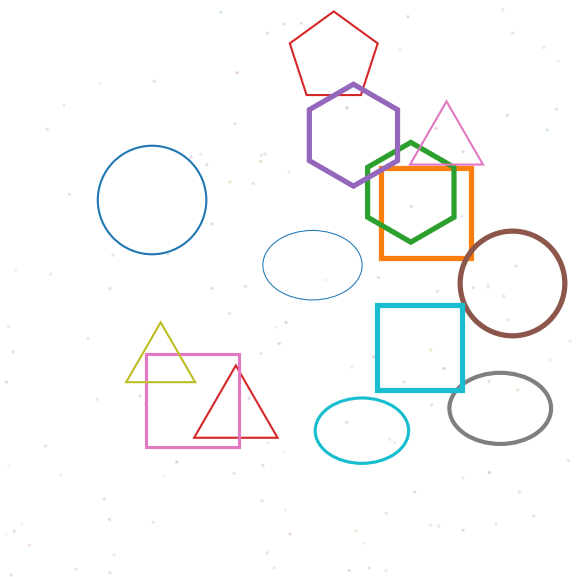[{"shape": "oval", "thickness": 0.5, "radius": 0.43, "center": [0.541, 0.54]}, {"shape": "circle", "thickness": 1, "radius": 0.47, "center": [0.263, 0.653]}, {"shape": "square", "thickness": 2.5, "radius": 0.39, "center": [0.738, 0.63]}, {"shape": "hexagon", "thickness": 2.5, "radius": 0.43, "center": [0.711, 0.666]}, {"shape": "pentagon", "thickness": 1, "radius": 0.4, "center": [0.578, 0.899]}, {"shape": "triangle", "thickness": 1, "radius": 0.42, "center": [0.408, 0.283]}, {"shape": "hexagon", "thickness": 2.5, "radius": 0.44, "center": [0.612, 0.765]}, {"shape": "circle", "thickness": 2.5, "radius": 0.45, "center": [0.887, 0.508]}, {"shape": "square", "thickness": 1.5, "radius": 0.4, "center": [0.334, 0.306]}, {"shape": "triangle", "thickness": 1, "radius": 0.36, "center": [0.773, 0.751]}, {"shape": "oval", "thickness": 2, "radius": 0.44, "center": [0.866, 0.292]}, {"shape": "triangle", "thickness": 1, "radius": 0.35, "center": [0.278, 0.372]}, {"shape": "oval", "thickness": 1.5, "radius": 0.4, "center": [0.627, 0.253]}, {"shape": "square", "thickness": 2.5, "radius": 0.37, "center": [0.726, 0.398]}]